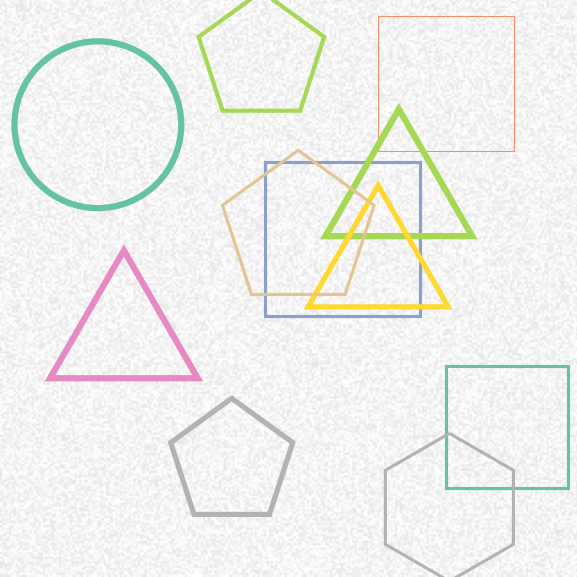[{"shape": "square", "thickness": 1.5, "radius": 0.53, "center": [0.878, 0.26]}, {"shape": "circle", "thickness": 3, "radius": 0.72, "center": [0.169, 0.783]}, {"shape": "square", "thickness": 0.5, "radius": 0.59, "center": [0.772, 0.854]}, {"shape": "square", "thickness": 1.5, "radius": 0.67, "center": [0.593, 0.586]}, {"shape": "triangle", "thickness": 3, "radius": 0.74, "center": [0.215, 0.418]}, {"shape": "pentagon", "thickness": 2, "radius": 0.57, "center": [0.453, 0.9]}, {"shape": "triangle", "thickness": 3, "radius": 0.73, "center": [0.691, 0.664]}, {"shape": "triangle", "thickness": 2.5, "radius": 0.7, "center": [0.655, 0.538]}, {"shape": "pentagon", "thickness": 1.5, "radius": 0.69, "center": [0.517, 0.601]}, {"shape": "hexagon", "thickness": 1.5, "radius": 0.64, "center": [0.778, 0.121]}, {"shape": "pentagon", "thickness": 2.5, "radius": 0.56, "center": [0.401, 0.198]}]